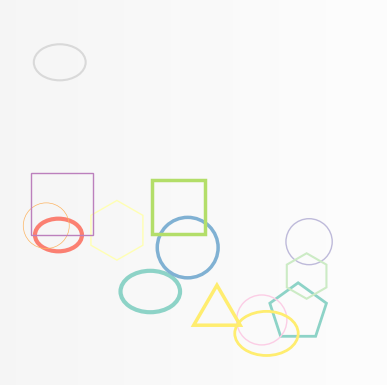[{"shape": "oval", "thickness": 3, "radius": 0.38, "center": [0.388, 0.243]}, {"shape": "pentagon", "thickness": 2, "radius": 0.38, "center": [0.769, 0.189]}, {"shape": "hexagon", "thickness": 1, "radius": 0.39, "center": [0.302, 0.402]}, {"shape": "circle", "thickness": 1, "radius": 0.3, "center": [0.798, 0.372]}, {"shape": "oval", "thickness": 3, "radius": 0.3, "center": [0.151, 0.39]}, {"shape": "circle", "thickness": 2.5, "radius": 0.39, "center": [0.484, 0.357]}, {"shape": "circle", "thickness": 0.5, "radius": 0.3, "center": [0.119, 0.414]}, {"shape": "square", "thickness": 2.5, "radius": 0.35, "center": [0.461, 0.462]}, {"shape": "circle", "thickness": 1, "radius": 0.32, "center": [0.675, 0.169]}, {"shape": "oval", "thickness": 1.5, "radius": 0.33, "center": [0.154, 0.838]}, {"shape": "square", "thickness": 1, "radius": 0.4, "center": [0.16, 0.47]}, {"shape": "hexagon", "thickness": 1.5, "radius": 0.3, "center": [0.791, 0.283]}, {"shape": "oval", "thickness": 2, "radius": 0.41, "center": [0.688, 0.134]}, {"shape": "triangle", "thickness": 2.5, "radius": 0.35, "center": [0.56, 0.19]}]